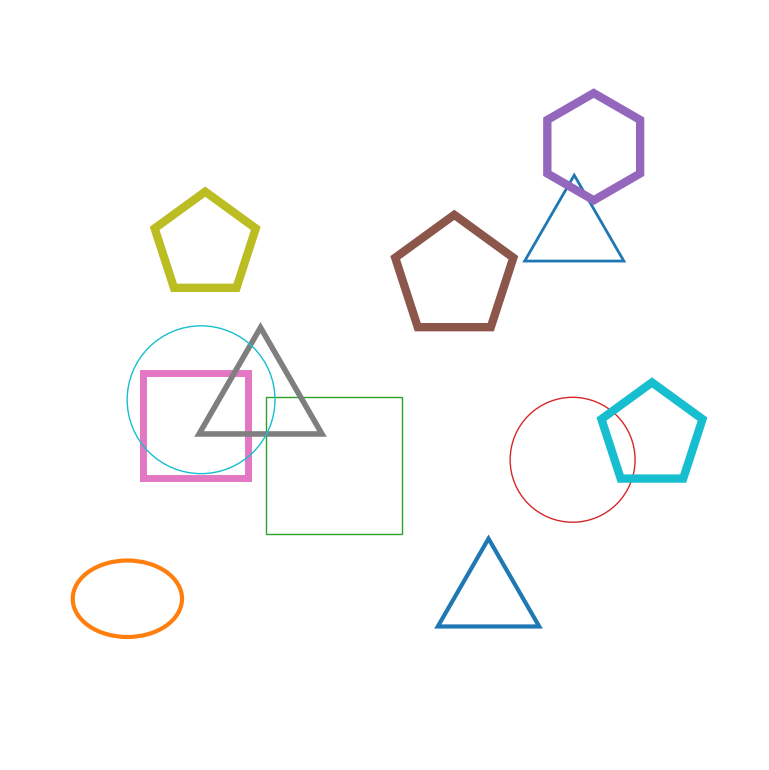[{"shape": "triangle", "thickness": 1, "radius": 0.37, "center": [0.746, 0.698]}, {"shape": "triangle", "thickness": 1.5, "radius": 0.38, "center": [0.634, 0.224]}, {"shape": "oval", "thickness": 1.5, "radius": 0.35, "center": [0.165, 0.222]}, {"shape": "square", "thickness": 0.5, "radius": 0.44, "center": [0.434, 0.396]}, {"shape": "circle", "thickness": 0.5, "radius": 0.41, "center": [0.744, 0.403]}, {"shape": "hexagon", "thickness": 3, "radius": 0.35, "center": [0.771, 0.809]}, {"shape": "pentagon", "thickness": 3, "radius": 0.4, "center": [0.59, 0.64]}, {"shape": "square", "thickness": 2.5, "radius": 0.34, "center": [0.254, 0.448]}, {"shape": "triangle", "thickness": 2, "radius": 0.46, "center": [0.338, 0.482]}, {"shape": "pentagon", "thickness": 3, "radius": 0.35, "center": [0.267, 0.682]}, {"shape": "pentagon", "thickness": 3, "radius": 0.35, "center": [0.847, 0.434]}, {"shape": "circle", "thickness": 0.5, "radius": 0.48, "center": [0.261, 0.481]}]